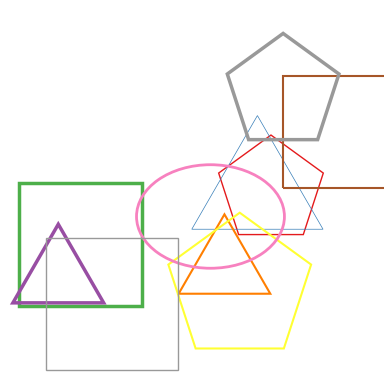[{"shape": "pentagon", "thickness": 1, "radius": 0.71, "center": [0.704, 0.506]}, {"shape": "triangle", "thickness": 0.5, "radius": 0.98, "center": [0.669, 0.503]}, {"shape": "square", "thickness": 2.5, "radius": 0.8, "center": [0.209, 0.366]}, {"shape": "triangle", "thickness": 2.5, "radius": 0.68, "center": [0.151, 0.281]}, {"shape": "triangle", "thickness": 1.5, "radius": 0.69, "center": [0.583, 0.306]}, {"shape": "pentagon", "thickness": 1.5, "radius": 0.97, "center": [0.623, 0.253]}, {"shape": "square", "thickness": 1.5, "radius": 0.73, "center": [0.88, 0.657]}, {"shape": "oval", "thickness": 2, "radius": 0.96, "center": [0.547, 0.438]}, {"shape": "square", "thickness": 1, "radius": 0.86, "center": [0.29, 0.211]}, {"shape": "pentagon", "thickness": 2.5, "radius": 0.76, "center": [0.735, 0.761]}]